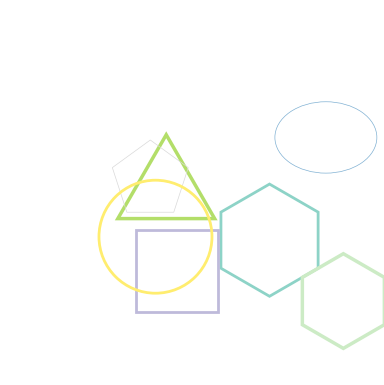[{"shape": "hexagon", "thickness": 2, "radius": 0.73, "center": [0.7, 0.376]}, {"shape": "square", "thickness": 2, "radius": 0.53, "center": [0.46, 0.296]}, {"shape": "oval", "thickness": 0.5, "radius": 0.66, "center": [0.846, 0.643]}, {"shape": "triangle", "thickness": 2.5, "radius": 0.73, "center": [0.432, 0.505]}, {"shape": "pentagon", "thickness": 0.5, "radius": 0.52, "center": [0.39, 0.533]}, {"shape": "hexagon", "thickness": 2.5, "radius": 0.61, "center": [0.892, 0.218]}, {"shape": "circle", "thickness": 2, "radius": 0.73, "center": [0.404, 0.385]}]